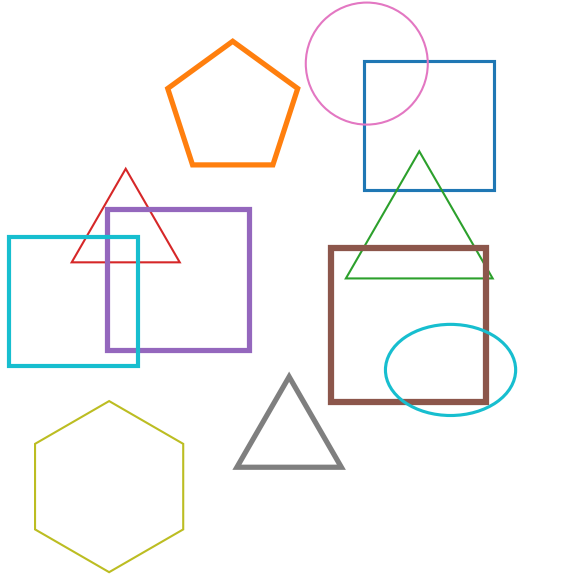[{"shape": "square", "thickness": 1.5, "radius": 0.56, "center": [0.743, 0.782]}, {"shape": "pentagon", "thickness": 2.5, "radius": 0.59, "center": [0.403, 0.809]}, {"shape": "triangle", "thickness": 1, "radius": 0.73, "center": [0.726, 0.59]}, {"shape": "triangle", "thickness": 1, "radius": 0.54, "center": [0.218, 0.599]}, {"shape": "square", "thickness": 2.5, "radius": 0.61, "center": [0.308, 0.516]}, {"shape": "square", "thickness": 3, "radius": 0.67, "center": [0.707, 0.436]}, {"shape": "circle", "thickness": 1, "radius": 0.53, "center": [0.635, 0.889]}, {"shape": "triangle", "thickness": 2.5, "radius": 0.52, "center": [0.501, 0.242]}, {"shape": "hexagon", "thickness": 1, "radius": 0.74, "center": [0.189, 0.156]}, {"shape": "square", "thickness": 2, "radius": 0.56, "center": [0.127, 0.477]}, {"shape": "oval", "thickness": 1.5, "radius": 0.56, "center": [0.78, 0.359]}]